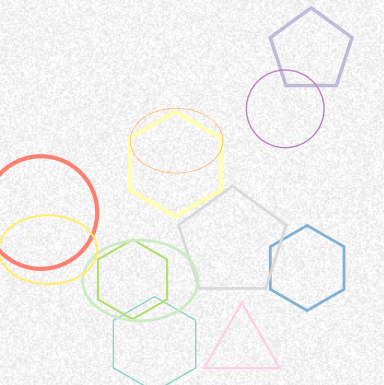[{"shape": "hexagon", "thickness": 1, "radius": 0.62, "center": [0.401, 0.106]}, {"shape": "hexagon", "thickness": 3, "radius": 0.68, "center": [0.455, 0.574]}, {"shape": "pentagon", "thickness": 2.5, "radius": 0.56, "center": [0.808, 0.868]}, {"shape": "circle", "thickness": 3, "radius": 0.73, "center": [0.106, 0.448]}, {"shape": "hexagon", "thickness": 2, "radius": 0.55, "center": [0.798, 0.304]}, {"shape": "oval", "thickness": 0.5, "radius": 0.6, "center": [0.458, 0.635]}, {"shape": "hexagon", "thickness": 1.5, "radius": 0.52, "center": [0.344, 0.274]}, {"shape": "triangle", "thickness": 1.5, "radius": 0.57, "center": [0.628, 0.101]}, {"shape": "pentagon", "thickness": 2, "radius": 0.73, "center": [0.604, 0.37]}, {"shape": "circle", "thickness": 1, "radius": 0.5, "center": [0.741, 0.717]}, {"shape": "oval", "thickness": 2, "radius": 0.75, "center": [0.364, 0.271]}, {"shape": "oval", "thickness": 1.5, "radius": 0.64, "center": [0.125, 0.351]}]